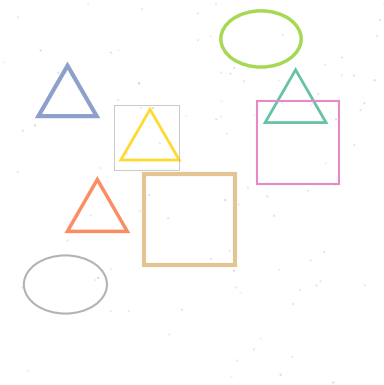[{"shape": "triangle", "thickness": 2, "radius": 0.46, "center": [0.768, 0.727]}, {"shape": "triangle", "thickness": 2.5, "radius": 0.45, "center": [0.253, 0.444]}, {"shape": "triangle", "thickness": 3, "radius": 0.44, "center": [0.175, 0.742]}, {"shape": "square", "thickness": 1.5, "radius": 0.54, "center": [0.774, 0.63]}, {"shape": "oval", "thickness": 2.5, "radius": 0.52, "center": [0.678, 0.899]}, {"shape": "triangle", "thickness": 2, "radius": 0.44, "center": [0.39, 0.628]}, {"shape": "square", "thickness": 3, "radius": 0.59, "center": [0.491, 0.431]}, {"shape": "square", "thickness": 0.5, "radius": 0.42, "center": [0.379, 0.644]}, {"shape": "oval", "thickness": 1.5, "radius": 0.54, "center": [0.17, 0.261]}]